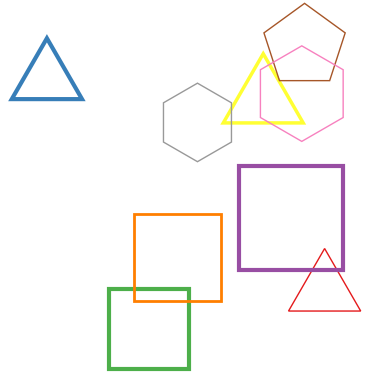[{"shape": "triangle", "thickness": 1, "radius": 0.54, "center": [0.843, 0.246]}, {"shape": "triangle", "thickness": 3, "radius": 0.53, "center": [0.122, 0.795]}, {"shape": "square", "thickness": 3, "radius": 0.52, "center": [0.387, 0.146]}, {"shape": "square", "thickness": 3, "radius": 0.68, "center": [0.756, 0.433]}, {"shape": "square", "thickness": 2, "radius": 0.56, "center": [0.462, 0.33]}, {"shape": "triangle", "thickness": 2.5, "radius": 0.6, "center": [0.684, 0.741]}, {"shape": "pentagon", "thickness": 1, "radius": 0.55, "center": [0.791, 0.88]}, {"shape": "hexagon", "thickness": 1, "radius": 0.62, "center": [0.784, 0.757]}, {"shape": "hexagon", "thickness": 1, "radius": 0.51, "center": [0.513, 0.682]}]